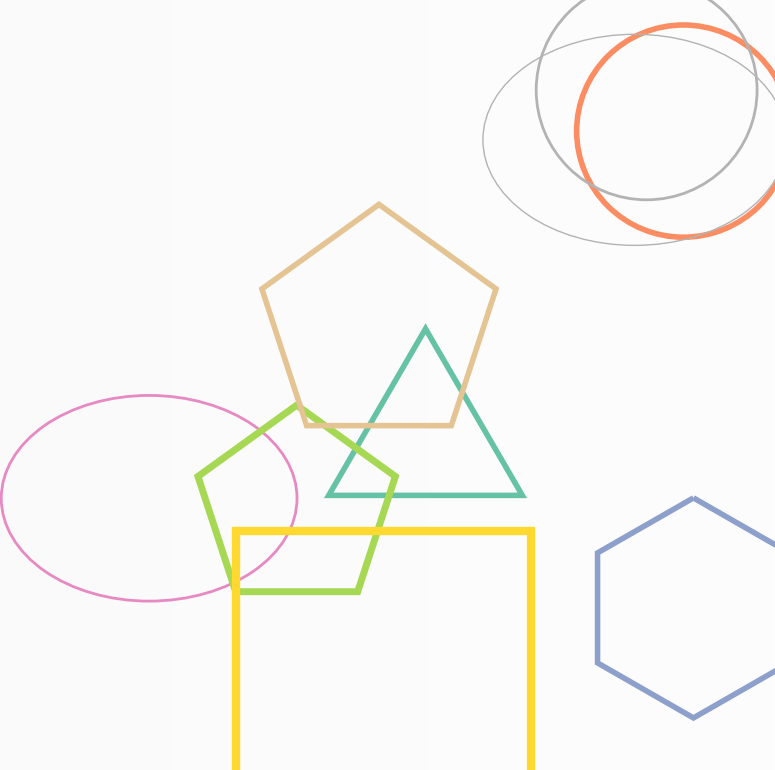[{"shape": "triangle", "thickness": 2, "radius": 0.72, "center": [0.549, 0.429]}, {"shape": "circle", "thickness": 2, "radius": 0.69, "center": [0.882, 0.83]}, {"shape": "hexagon", "thickness": 2, "radius": 0.71, "center": [0.895, 0.211]}, {"shape": "oval", "thickness": 1, "radius": 0.95, "center": [0.192, 0.353]}, {"shape": "pentagon", "thickness": 2.5, "radius": 0.67, "center": [0.383, 0.34]}, {"shape": "square", "thickness": 3, "radius": 0.95, "center": [0.495, 0.119]}, {"shape": "pentagon", "thickness": 2, "radius": 0.79, "center": [0.489, 0.576]}, {"shape": "circle", "thickness": 1, "radius": 0.71, "center": [0.834, 0.883]}, {"shape": "oval", "thickness": 0.5, "radius": 0.98, "center": [0.819, 0.818]}]